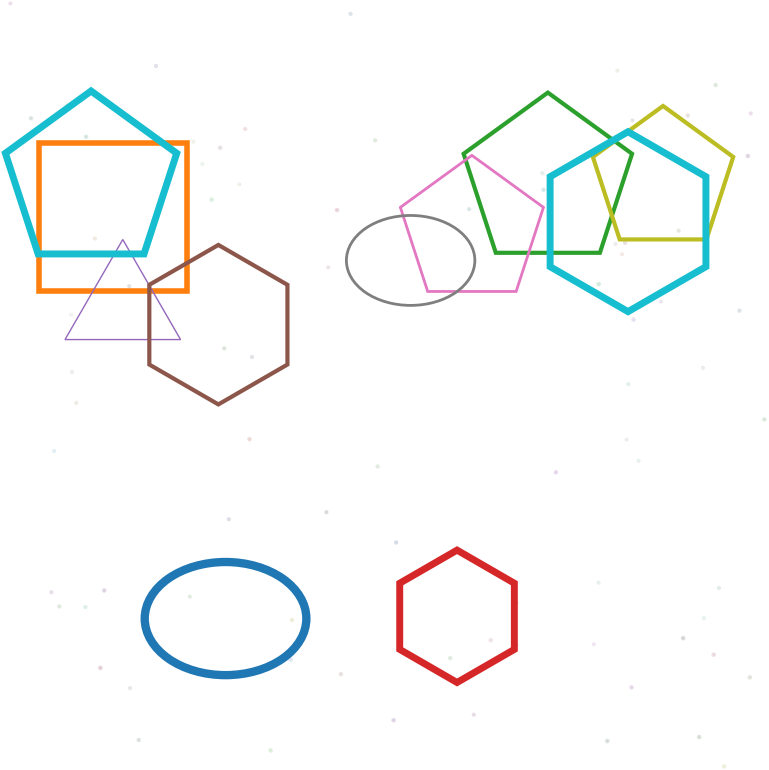[{"shape": "oval", "thickness": 3, "radius": 0.52, "center": [0.293, 0.197]}, {"shape": "square", "thickness": 2, "radius": 0.48, "center": [0.146, 0.719]}, {"shape": "pentagon", "thickness": 1.5, "radius": 0.58, "center": [0.711, 0.765]}, {"shape": "hexagon", "thickness": 2.5, "radius": 0.43, "center": [0.594, 0.2]}, {"shape": "triangle", "thickness": 0.5, "radius": 0.43, "center": [0.159, 0.602]}, {"shape": "hexagon", "thickness": 1.5, "radius": 0.52, "center": [0.284, 0.578]}, {"shape": "pentagon", "thickness": 1, "radius": 0.49, "center": [0.613, 0.701]}, {"shape": "oval", "thickness": 1, "radius": 0.42, "center": [0.533, 0.662]}, {"shape": "pentagon", "thickness": 1.5, "radius": 0.48, "center": [0.861, 0.767]}, {"shape": "pentagon", "thickness": 2.5, "radius": 0.58, "center": [0.118, 0.765]}, {"shape": "hexagon", "thickness": 2.5, "radius": 0.58, "center": [0.816, 0.712]}]